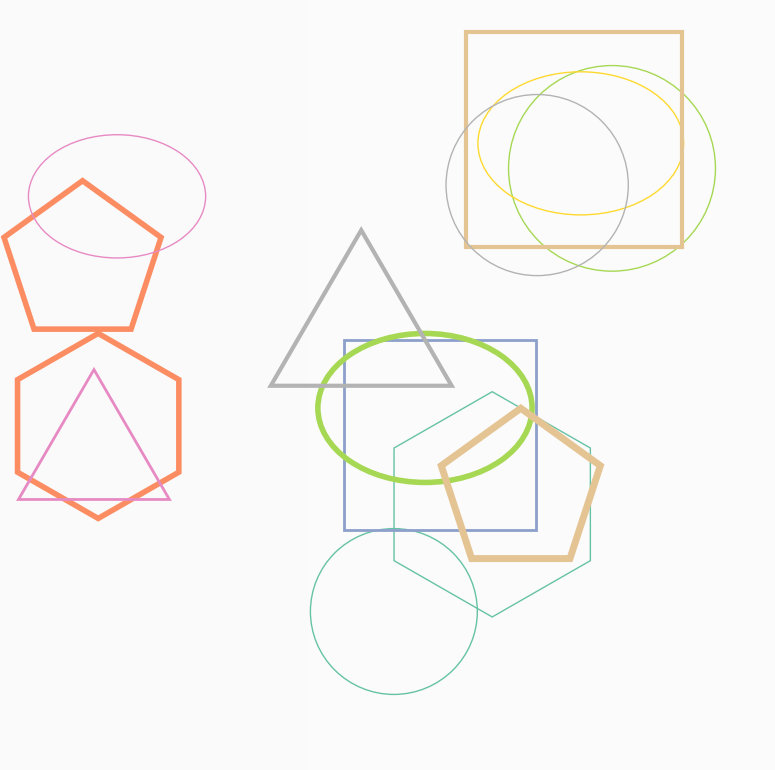[{"shape": "hexagon", "thickness": 0.5, "radius": 0.73, "center": [0.635, 0.345]}, {"shape": "circle", "thickness": 0.5, "radius": 0.54, "center": [0.508, 0.206]}, {"shape": "pentagon", "thickness": 2, "radius": 0.53, "center": [0.106, 0.659]}, {"shape": "hexagon", "thickness": 2, "radius": 0.6, "center": [0.127, 0.447]}, {"shape": "square", "thickness": 1, "radius": 0.62, "center": [0.568, 0.435]}, {"shape": "triangle", "thickness": 1, "radius": 0.56, "center": [0.121, 0.408]}, {"shape": "oval", "thickness": 0.5, "radius": 0.57, "center": [0.151, 0.745]}, {"shape": "oval", "thickness": 2, "radius": 0.69, "center": [0.548, 0.47]}, {"shape": "circle", "thickness": 0.5, "radius": 0.67, "center": [0.79, 0.781]}, {"shape": "oval", "thickness": 0.5, "radius": 0.66, "center": [0.749, 0.814]}, {"shape": "pentagon", "thickness": 2.5, "radius": 0.54, "center": [0.672, 0.362]}, {"shape": "square", "thickness": 1.5, "radius": 0.7, "center": [0.741, 0.819]}, {"shape": "triangle", "thickness": 1.5, "radius": 0.67, "center": [0.466, 0.566]}, {"shape": "circle", "thickness": 0.5, "radius": 0.59, "center": [0.693, 0.76]}]